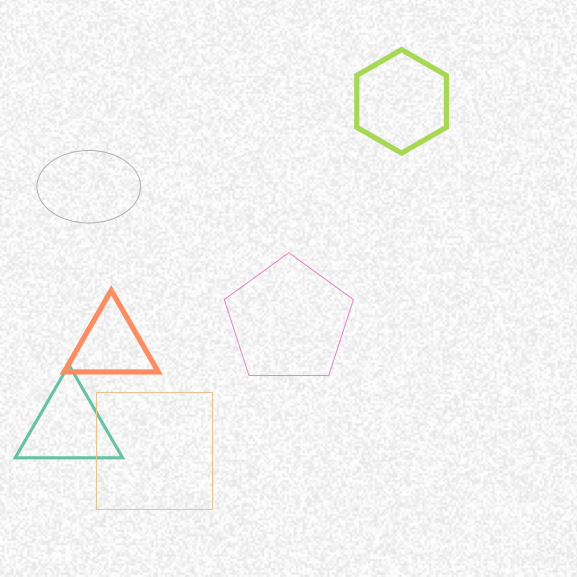[{"shape": "triangle", "thickness": 1.5, "radius": 0.54, "center": [0.119, 0.26]}, {"shape": "triangle", "thickness": 2.5, "radius": 0.47, "center": [0.193, 0.402]}, {"shape": "pentagon", "thickness": 0.5, "radius": 0.59, "center": [0.5, 0.444]}, {"shape": "hexagon", "thickness": 2.5, "radius": 0.45, "center": [0.695, 0.824]}, {"shape": "square", "thickness": 0.5, "radius": 0.5, "center": [0.267, 0.219]}, {"shape": "oval", "thickness": 0.5, "radius": 0.45, "center": [0.154, 0.676]}]